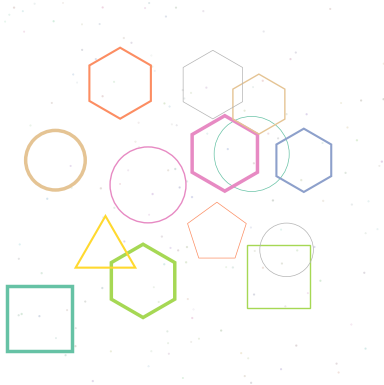[{"shape": "circle", "thickness": 0.5, "radius": 0.49, "center": [0.654, 0.6]}, {"shape": "square", "thickness": 2.5, "radius": 0.42, "center": [0.103, 0.173]}, {"shape": "pentagon", "thickness": 0.5, "radius": 0.4, "center": [0.563, 0.395]}, {"shape": "hexagon", "thickness": 1.5, "radius": 0.46, "center": [0.312, 0.784]}, {"shape": "hexagon", "thickness": 1.5, "radius": 0.41, "center": [0.789, 0.584]}, {"shape": "circle", "thickness": 1, "radius": 0.49, "center": [0.384, 0.52]}, {"shape": "hexagon", "thickness": 2.5, "radius": 0.49, "center": [0.584, 0.602]}, {"shape": "hexagon", "thickness": 2.5, "radius": 0.48, "center": [0.372, 0.27]}, {"shape": "square", "thickness": 1, "radius": 0.41, "center": [0.723, 0.282]}, {"shape": "triangle", "thickness": 1.5, "radius": 0.45, "center": [0.274, 0.35]}, {"shape": "hexagon", "thickness": 1, "radius": 0.39, "center": [0.672, 0.73]}, {"shape": "circle", "thickness": 2.5, "radius": 0.39, "center": [0.144, 0.584]}, {"shape": "circle", "thickness": 0.5, "radius": 0.35, "center": [0.744, 0.351]}, {"shape": "hexagon", "thickness": 0.5, "radius": 0.45, "center": [0.553, 0.78]}]